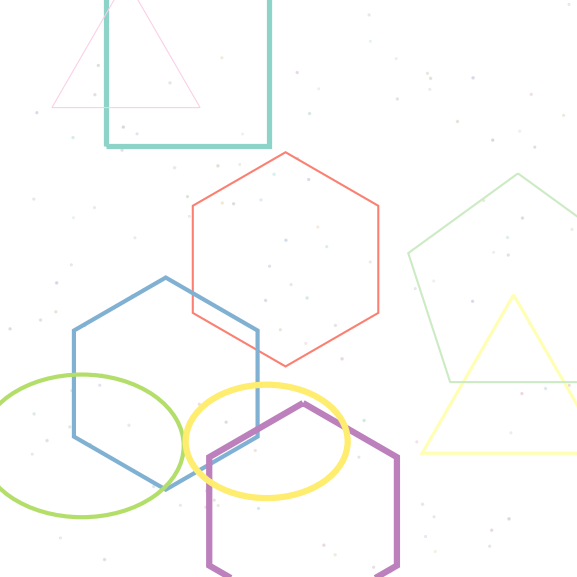[{"shape": "square", "thickness": 2.5, "radius": 0.71, "center": [0.324, 0.888]}, {"shape": "triangle", "thickness": 1.5, "radius": 0.91, "center": [0.889, 0.306]}, {"shape": "hexagon", "thickness": 1, "radius": 0.93, "center": [0.494, 0.55]}, {"shape": "hexagon", "thickness": 2, "radius": 0.92, "center": [0.287, 0.335]}, {"shape": "oval", "thickness": 2, "radius": 0.88, "center": [0.142, 0.227]}, {"shape": "triangle", "thickness": 0.5, "radius": 0.74, "center": [0.218, 0.887]}, {"shape": "hexagon", "thickness": 3, "radius": 0.94, "center": [0.525, 0.114]}, {"shape": "pentagon", "thickness": 1, "radius": 1.0, "center": [0.897, 0.499]}, {"shape": "oval", "thickness": 3, "radius": 0.7, "center": [0.462, 0.235]}]